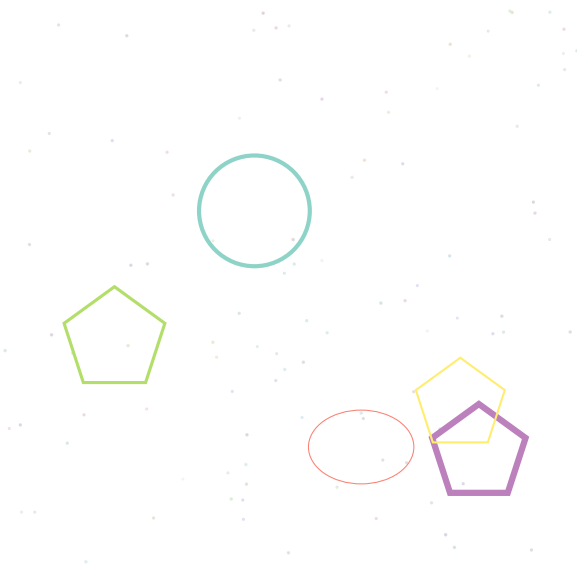[{"shape": "circle", "thickness": 2, "radius": 0.48, "center": [0.441, 0.634]}, {"shape": "oval", "thickness": 0.5, "radius": 0.46, "center": [0.625, 0.225]}, {"shape": "pentagon", "thickness": 1.5, "radius": 0.46, "center": [0.198, 0.411]}, {"shape": "pentagon", "thickness": 3, "radius": 0.43, "center": [0.829, 0.215]}, {"shape": "pentagon", "thickness": 1, "radius": 0.4, "center": [0.797, 0.299]}]